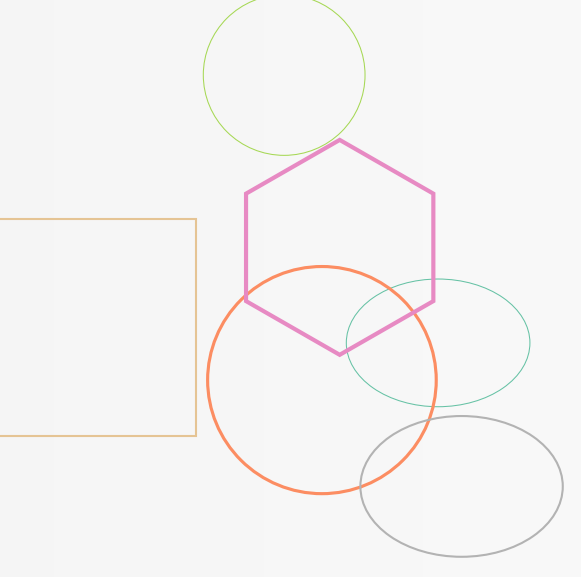[{"shape": "oval", "thickness": 0.5, "radius": 0.79, "center": [0.754, 0.405]}, {"shape": "circle", "thickness": 1.5, "radius": 0.98, "center": [0.554, 0.341]}, {"shape": "hexagon", "thickness": 2, "radius": 0.93, "center": [0.584, 0.571]}, {"shape": "circle", "thickness": 0.5, "radius": 0.7, "center": [0.489, 0.869]}, {"shape": "square", "thickness": 1, "radius": 0.94, "center": [0.149, 0.432]}, {"shape": "oval", "thickness": 1, "radius": 0.87, "center": [0.794, 0.157]}]